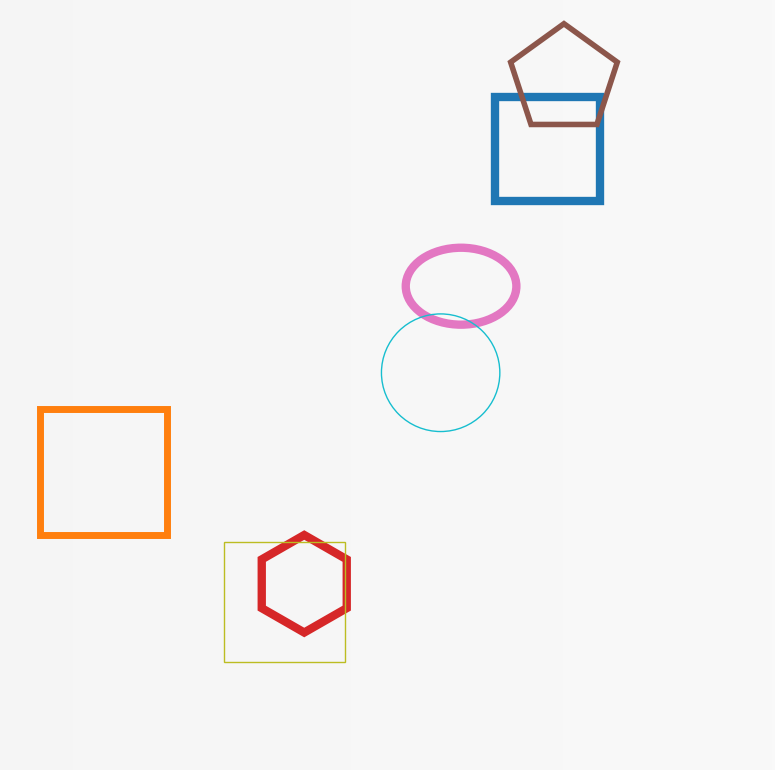[{"shape": "square", "thickness": 3, "radius": 0.34, "center": [0.706, 0.807]}, {"shape": "square", "thickness": 2.5, "radius": 0.41, "center": [0.134, 0.387]}, {"shape": "hexagon", "thickness": 3, "radius": 0.32, "center": [0.393, 0.242]}, {"shape": "pentagon", "thickness": 2, "radius": 0.36, "center": [0.728, 0.897]}, {"shape": "oval", "thickness": 3, "radius": 0.36, "center": [0.595, 0.628]}, {"shape": "square", "thickness": 0.5, "radius": 0.39, "center": [0.367, 0.218]}, {"shape": "circle", "thickness": 0.5, "radius": 0.38, "center": [0.569, 0.516]}]